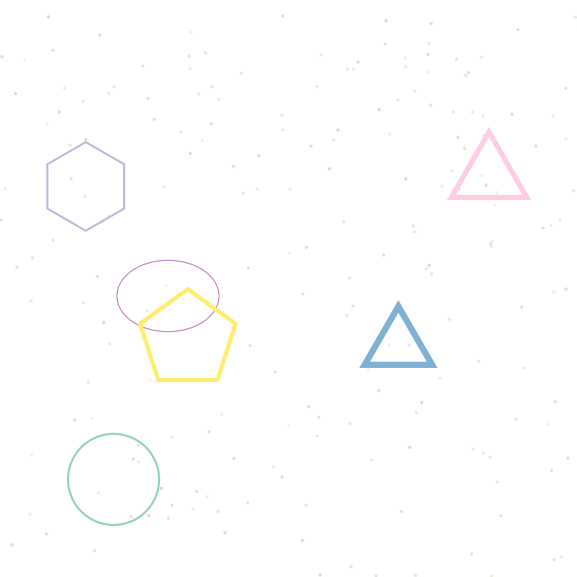[{"shape": "circle", "thickness": 1, "radius": 0.39, "center": [0.197, 0.169]}, {"shape": "hexagon", "thickness": 1, "radius": 0.38, "center": [0.148, 0.676]}, {"shape": "triangle", "thickness": 3, "radius": 0.34, "center": [0.69, 0.401]}, {"shape": "triangle", "thickness": 2.5, "radius": 0.38, "center": [0.847, 0.695]}, {"shape": "oval", "thickness": 0.5, "radius": 0.44, "center": [0.291, 0.487]}, {"shape": "pentagon", "thickness": 2, "radius": 0.43, "center": [0.325, 0.411]}]